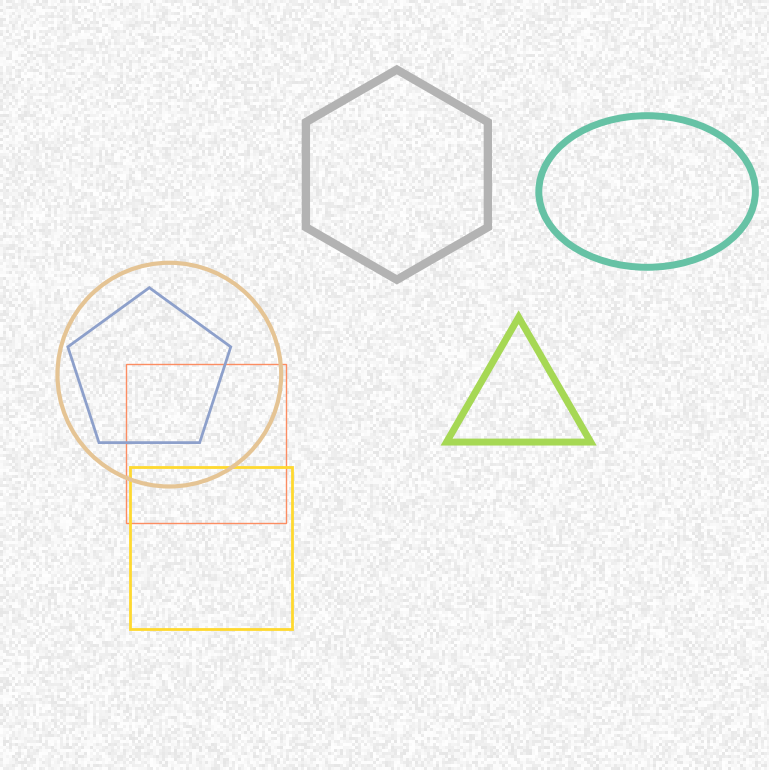[{"shape": "oval", "thickness": 2.5, "radius": 0.7, "center": [0.84, 0.751]}, {"shape": "square", "thickness": 0.5, "radius": 0.52, "center": [0.268, 0.424]}, {"shape": "pentagon", "thickness": 1, "radius": 0.56, "center": [0.194, 0.515]}, {"shape": "triangle", "thickness": 2.5, "radius": 0.54, "center": [0.674, 0.48]}, {"shape": "square", "thickness": 1, "radius": 0.52, "center": [0.274, 0.288]}, {"shape": "circle", "thickness": 1.5, "radius": 0.73, "center": [0.22, 0.513]}, {"shape": "hexagon", "thickness": 3, "radius": 0.68, "center": [0.515, 0.773]}]